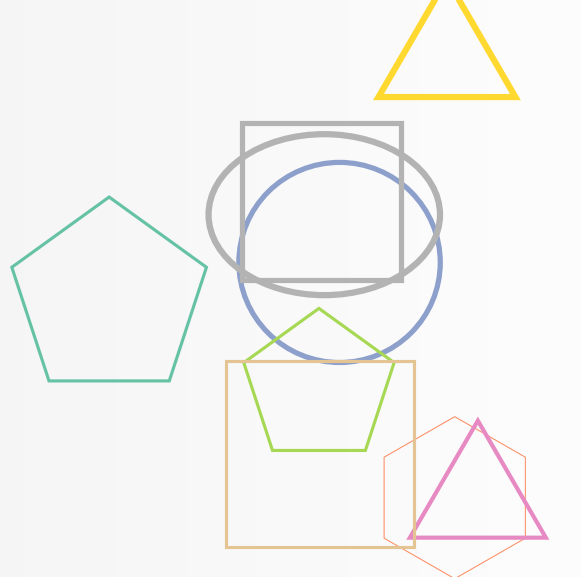[{"shape": "pentagon", "thickness": 1.5, "radius": 0.88, "center": [0.188, 0.482]}, {"shape": "hexagon", "thickness": 0.5, "radius": 0.7, "center": [0.782, 0.137]}, {"shape": "circle", "thickness": 2.5, "radius": 0.87, "center": [0.584, 0.545]}, {"shape": "triangle", "thickness": 2, "radius": 0.68, "center": [0.822, 0.136]}, {"shape": "pentagon", "thickness": 1.5, "radius": 0.68, "center": [0.549, 0.329]}, {"shape": "triangle", "thickness": 3, "radius": 0.68, "center": [0.769, 0.899]}, {"shape": "square", "thickness": 1.5, "radius": 0.8, "center": [0.55, 0.212]}, {"shape": "oval", "thickness": 3, "radius": 1.0, "center": [0.558, 0.627]}, {"shape": "square", "thickness": 2.5, "radius": 0.68, "center": [0.554, 0.65]}]